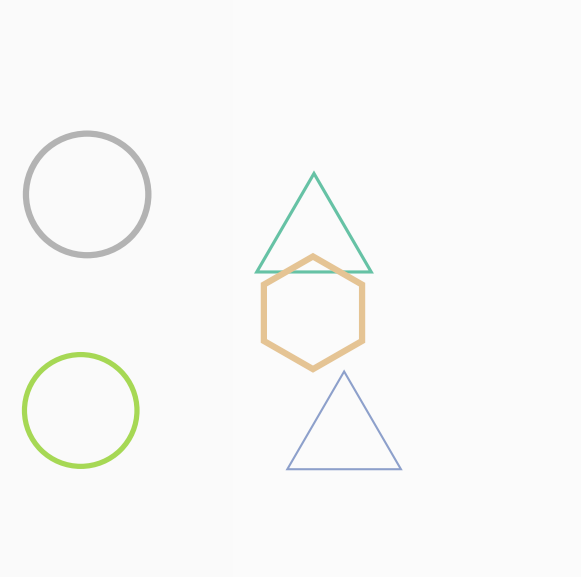[{"shape": "triangle", "thickness": 1.5, "radius": 0.57, "center": [0.54, 0.585]}, {"shape": "triangle", "thickness": 1, "radius": 0.56, "center": [0.592, 0.243]}, {"shape": "circle", "thickness": 2.5, "radius": 0.48, "center": [0.139, 0.288]}, {"shape": "hexagon", "thickness": 3, "radius": 0.49, "center": [0.538, 0.458]}, {"shape": "circle", "thickness": 3, "radius": 0.53, "center": [0.15, 0.662]}]